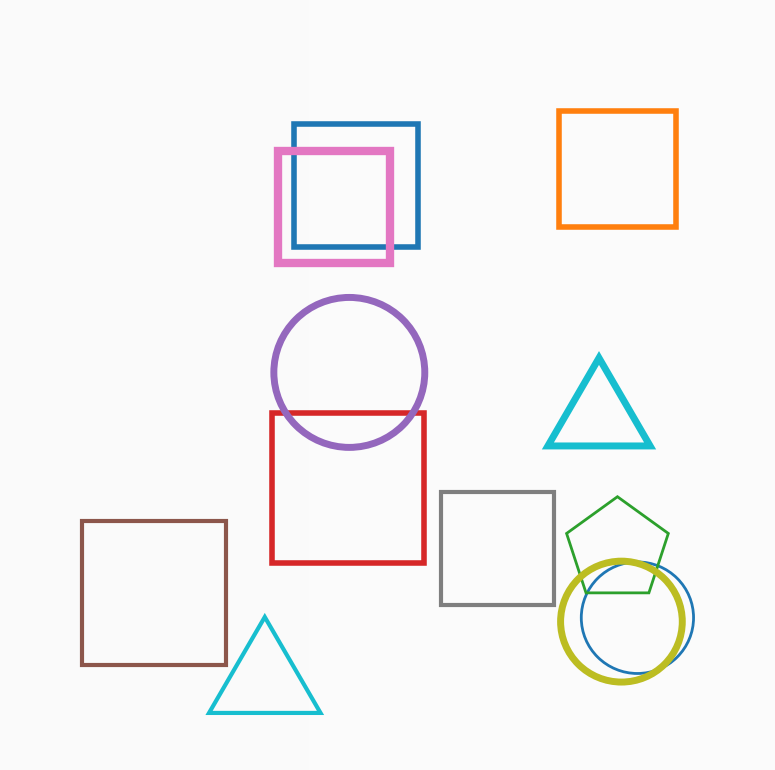[{"shape": "circle", "thickness": 1, "radius": 0.36, "center": [0.822, 0.198]}, {"shape": "square", "thickness": 2, "radius": 0.4, "center": [0.459, 0.759]}, {"shape": "square", "thickness": 2, "radius": 0.38, "center": [0.797, 0.781]}, {"shape": "pentagon", "thickness": 1, "radius": 0.35, "center": [0.797, 0.286]}, {"shape": "square", "thickness": 2, "radius": 0.49, "center": [0.449, 0.366]}, {"shape": "circle", "thickness": 2.5, "radius": 0.49, "center": [0.451, 0.516]}, {"shape": "square", "thickness": 1.5, "radius": 0.47, "center": [0.199, 0.23]}, {"shape": "square", "thickness": 3, "radius": 0.36, "center": [0.431, 0.731]}, {"shape": "square", "thickness": 1.5, "radius": 0.37, "center": [0.642, 0.288]}, {"shape": "circle", "thickness": 2.5, "radius": 0.39, "center": [0.802, 0.193]}, {"shape": "triangle", "thickness": 2.5, "radius": 0.38, "center": [0.773, 0.459]}, {"shape": "triangle", "thickness": 1.5, "radius": 0.42, "center": [0.342, 0.116]}]